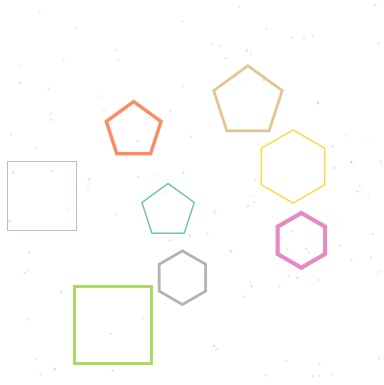[{"shape": "pentagon", "thickness": 1, "radius": 0.36, "center": [0.437, 0.452]}, {"shape": "pentagon", "thickness": 2.5, "radius": 0.37, "center": [0.347, 0.661]}, {"shape": "square", "thickness": 0.5, "radius": 0.45, "center": [0.108, 0.493]}, {"shape": "hexagon", "thickness": 3, "radius": 0.36, "center": [0.783, 0.376]}, {"shape": "square", "thickness": 2, "radius": 0.5, "center": [0.292, 0.158]}, {"shape": "hexagon", "thickness": 1, "radius": 0.47, "center": [0.761, 0.567]}, {"shape": "pentagon", "thickness": 2, "radius": 0.47, "center": [0.644, 0.736]}, {"shape": "hexagon", "thickness": 2, "radius": 0.35, "center": [0.474, 0.279]}]